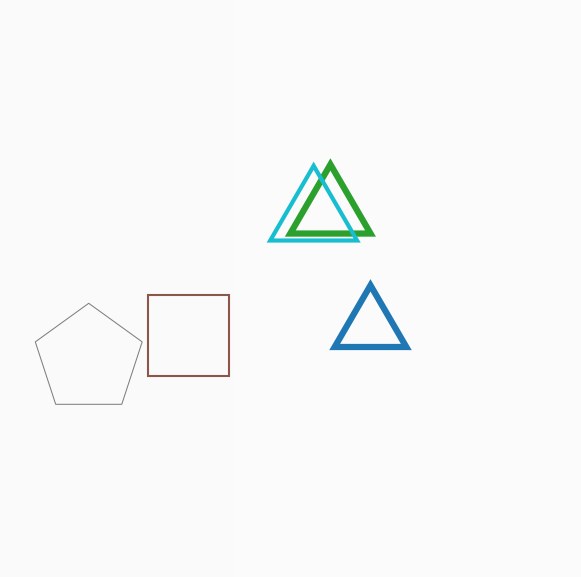[{"shape": "triangle", "thickness": 3, "radius": 0.36, "center": [0.637, 0.434]}, {"shape": "triangle", "thickness": 3, "radius": 0.4, "center": [0.568, 0.635]}, {"shape": "square", "thickness": 1, "radius": 0.35, "center": [0.324, 0.418]}, {"shape": "pentagon", "thickness": 0.5, "radius": 0.48, "center": [0.153, 0.377]}, {"shape": "triangle", "thickness": 2, "radius": 0.43, "center": [0.54, 0.626]}]